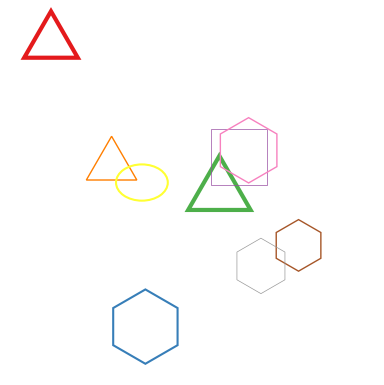[{"shape": "triangle", "thickness": 3, "radius": 0.4, "center": [0.132, 0.89]}, {"shape": "hexagon", "thickness": 1.5, "radius": 0.48, "center": [0.378, 0.152]}, {"shape": "triangle", "thickness": 3, "radius": 0.47, "center": [0.57, 0.501]}, {"shape": "square", "thickness": 0.5, "radius": 0.37, "center": [0.622, 0.592]}, {"shape": "triangle", "thickness": 1, "radius": 0.38, "center": [0.29, 0.57]}, {"shape": "oval", "thickness": 1.5, "radius": 0.34, "center": [0.369, 0.526]}, {"shape": "hexagon", "thickness": 1, "radius": 0.33, "center": [0.775, 0.363]}, {"shape": "hexagon", "thickness": 1, "radius": 0.42, "center": [0.646, 0.61]}, {"shape": "hexagon", "thickness": 0.5, "radius": 0.36, "center": [0.678, 0.309]}]